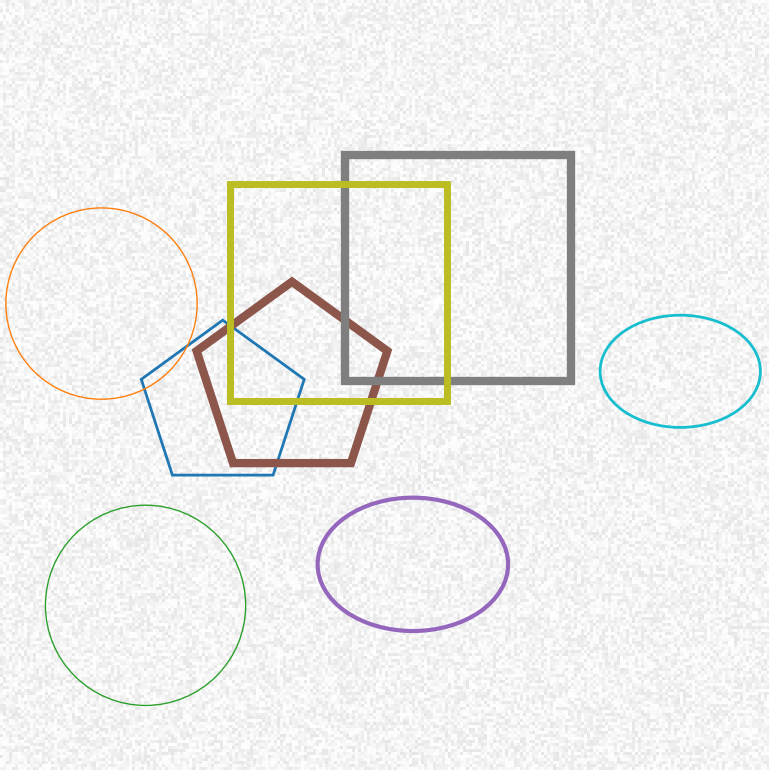[{"shape": "pentagon", "thickness": 1, "radius": 0.56, "center": [0.289, 0.473]}, {"shape": "circle", "thickness": 0.5, "radius": 0.62, "center": [0.132, 0.606]}, {"shape": "circle", "thickness": 0.5, "radius": 0.65, "center": [0.189, 0.214]}, {"shape": "oval", "thickness": 1.5, "radius": 0.62, "center": [0.536, 0.267]}, {"shape": "pentagon", "thickness": 3, "radius": 0.65, "center": [0.379, 0.504]}, {"shape": "square", "thickness": 3, "radius": 0.73, "center": [0.594, 0.652]}, {"shape": "square", "thickness": 2.5, "radius": 0.71, "center": [0.44, 0.62]}, {"shape": "oval", "thickness": 1, "radius": 0.52, "center": [0.883, 0.518]}]